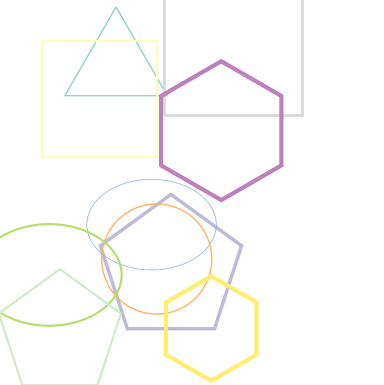[{"shape": "triangle", "thickness": 1, "radius": 0.77, "center": [0.302, 0.828]}, {"shape": "square", "thickness": 1.5, "radius": 0.75, "center": [0.258, 0.742]}, {"shape": "pentagon", "thickness": 2.5, "radius": 0.96, "center": [0.444, 0.302]}, {"shape": "oval", "thickness": 0.5, "radius": 0.84, "center": [0.394, 0.416]}, {"shape": "circle", "thickness": 1, "radius": 0.71, "center": [0.407, 0.327]}, {"shape": "oval", "thickness": 1.5, "radius": 0.94, "center": [0.127, 0.286]}, {"shape": "square", "thickness": 2, "radius": 0.9, "center": [0.605, 0.882]}, {"shape": "hexagon", "thickness": 3, "radius": 0.9, "center": [0.575, 0.661]}, {"shape": "pentagon", "thickness": 1.5, "radius": 0.83, "center": [0.156, 0.134]}, {"shape": "hexagon", "thickness": 3, "radius": 0.68, "center": [0.549, 0.147]}]